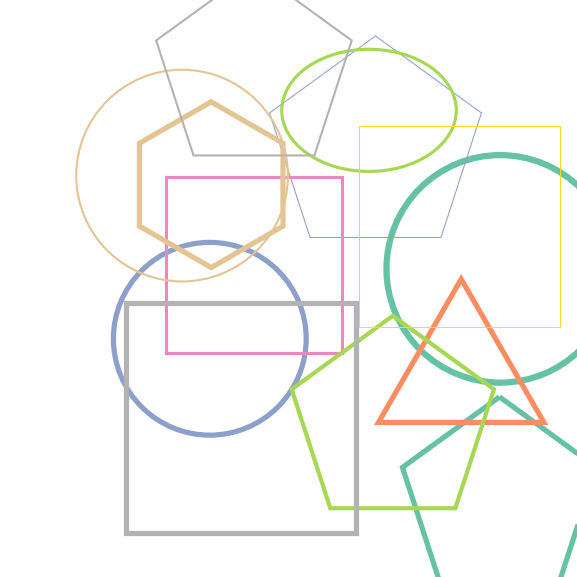[{"shape": "circle", "thickness": 3, "radius": 0.99, "center": [0.866, 0.534]}, {"shape": "pentagon", "thickness": 2.5, "radius": 0.88, "center": [0.865, 0.135]}, {"shape": "triangle", "thickness": 2.5, "radius": 0.83, "center": [0.799, 0.35]}, {"shape": "circle", "thickness": 2.5, "radius": 0.83, "center": [0.363, 0.413]}, {"shape": "pentagon", "thickness": 0.5, "radius": 0.96, "center": [0.65, 0.744]}, {"shape": "square", "thickness": 1.5, "radius": 0.76, "center": [0.44, 0.54]}, {"shape": "pentagon", "thickness": 2, "radius": 0.92, "center": [0.68, 0.268]}, {"shape": "oval", "thickness": 1.5, "radius": 0.76, "center": [0.639, 0.808]}, {"shape": "square", "thickness": 0.5, "radius": 0.87, "center": [0.796, 0.607]}, {"shape": "circle", "thickness": 1, "radius": 0.92, "center": [0.315, 0.695]}, {"shape": "hexagon", "thickness": 2.5, "radius": 0.72, "center": [0.366, 0.679]}, {"shape": "square", "thickness": 2.5, "radius": 1.0, "center": [0.417, 0.275]}, {"shape": "pentagon", "thickness": 1, "radius": 0.89, "center": [0.44, 0.874]}]